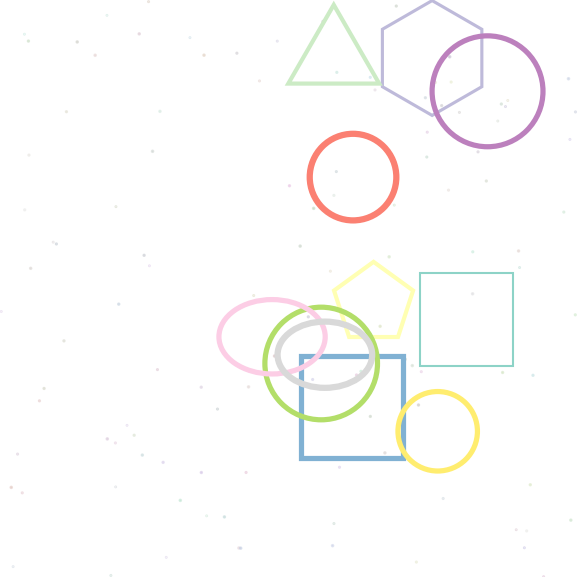[{"shape": "square", "thickness": 1, "radius": 0.4, "center": [0.808, 0.446]}, {"shape": "pentagon", "thickness": 2, "radius": 0.36, "center": [0.647, 0.474]}, {"shape": "hexagon", "thickness": 1.5, "radius": 0.5, "center": [0.748, 0.899]}, {"shape": "circle", "thickness": 3, "radius": 0.37, "center": [0.611, 0.692]}, {"shape": "square", "thickness": 2.5, "radius": 0.44, "center": [0.61, 0.294]}, {"shape": "circle", "thickness": 2.5, "radius": 0.49, "center": [0.556, 0.37]}, {"shape": "oval", "thickness": 2.5, "radius": 0.46, "center": [0.471, 0.416]}, {"shape": "oval", "thickness": 3, "radius": 0.41, "center": [0.563, 0.385]}, {"shape": "circle", "thickness": 2.5, "radius": 0.48, "center": [0.844, 0.841]}, {"shape": "triangle", "thickness": 2, "radius": 0.45, "center": [0.578, 0.9]}, {"shape": "circle", "thickness": 2.5, "radius": 0.34, "center": [0.758, 0.252]}]